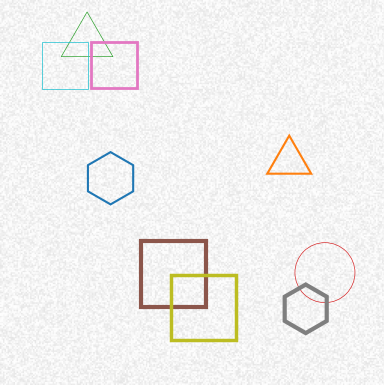[{"shape": "hexagon", "thickness": 1.5, "radius": 0.34, "center": [0.287, 0.537]}, {"shape": "triangle", "thickness": 1.5, "radius": 0.33, "center": [0.751, 0.582]}, {"shape": "triangle", "thickness": 0.5, "radius": 0.39, "center": [0.226, 0.892]}, {"shape": "circle", "thickness": 0.5, "radius": 0.39, "center": [0.844, 0.292]}, {"shape": "square", "thickness": 3, "radius": 0.43, "center": [0.451, 0.289]}, {"shape": "square", "thickness": 2, "radius": 0.29, "center": [0.296, 0.831]}, {"shape": "hexagon", "thickness": 3, "radius": 0.32, "center": [0.794, 0.198]}, {"shape": "square", "thickness": 2.5, "radius": 0.42, "center": [0.529, 0.202]}, {"shape": "square", "thickness": 0.5, "radius": 0.3, "center": [0.168, 0.83]}]